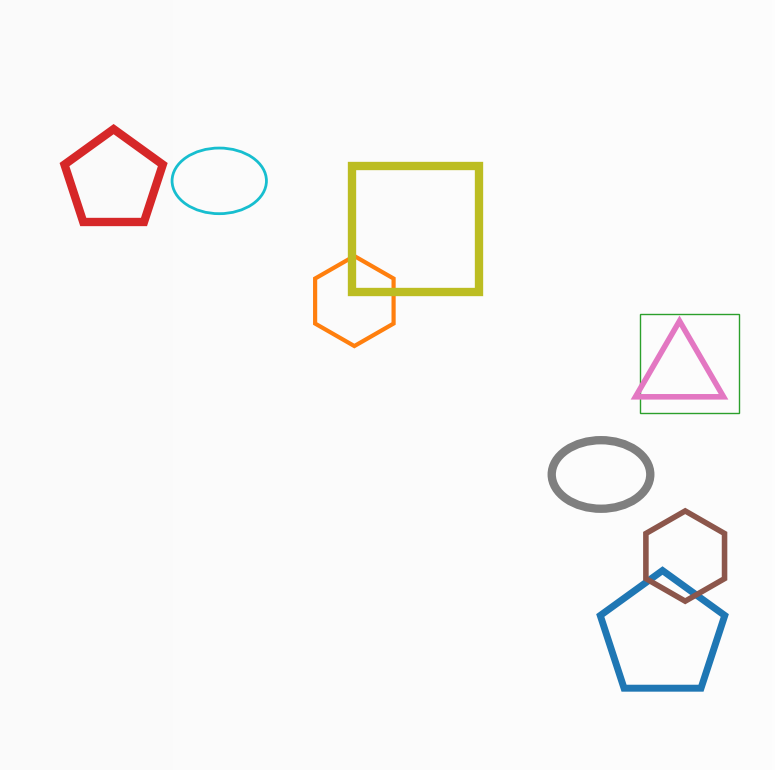[{"shape": "pentagon", "thickness": 2.5, "radius": 0.42, "center": [0.855, 0.175]}, {"shape": "hexagon", "thickness": 1.5, "radius": 0.29, "center": [0.457, 0.609]}, {"shape": "square", "thickness": 0.5, "radius": 0.32, "center": [0.89, 0.527]}, {"shape": "pentagon", "thickness": 3, "radius": 0.33, "center": [0.147, 0.766]}, {"shape": "hexagon", "thickness": 2, "radius": 0.29, "center": [0.884, 0.278]}, {"shape": "triangle", "thickness": 2, "radius": 0.33, "center": [0.877, 0.517]}, {"shape": "oval", "thickness": 3, "radius": 0.32, "center": [0.775, 0.384]}, {"shape": "square", "thickness": 3, "radius": 0.41, "center": [0.536, 0.703]}, {"shape": "oval", "thickness": 1, "radius": 0.3, "center": [0.283, 0.765]}]